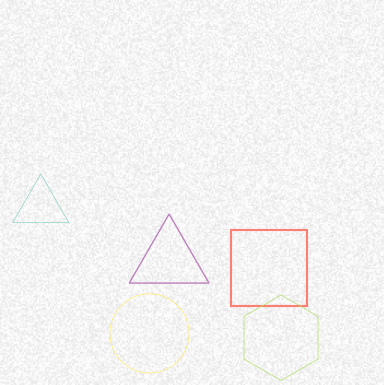[{"shape": "triangle", "thickness": 0.5, "radius": 0.42, "center": [0.106, 0.464]}, {"shape": "square", "thickness": 1.5, "radius": 0.5, "center": [0.699, 0.304]}, {"shape": "hexagon", "thickness": 0.5, "radius": 0.56, "center": [0.73, 0.123]}, {"shape": "triangle", "thickness": 1, "radius": 0.6, "center": [0.439, 0.325]}, {"shape": "circle", "thickness": 0.5, "radius": 0.51, "center": [0.388, 0.134]}]